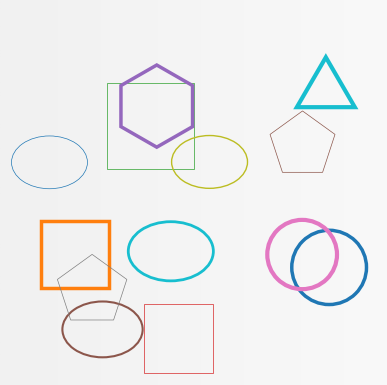[{"shape": "circle", "thickness": 2.5, "radius": 0.48, "center": [0.849, 0.305]}, {"shape": "oval", "thickness": 0.5, "radius": 0.49, "center": [0.128, 0.578]}, {"shape": "square", "thickness": 2.5, "radius": 0.44, "center": [0.194, 0.338]}, {"shape": "square", "thickness": 0.5, "radius": 0.56, "center": [0.389, 0.673]}, {"shape": "square", "thickness": 0.5, "radius": 0.45, "center": [0.461, 0.12]}, {"shape": "hexagon", "thickness": 2.5, "radius": 0.53, "center": [0.405, 0.724]}, {"shape": "oval", "thickness": 1.5, "radius": 0.52, "center": [0.265, 0.144]}, {"shape": "pentagon", "thickness": 0.5, "radius": 0.44, "center": [0.781, 0.624]}, {"shape": "circle", "thickness": 3, "radius": 0.45, "center": [0.78, 0.339]}, {"shape": "pentagon", "thickness": 0.5, "radius": 0.47, "center": [0.238, 0.245]}, {"shape": "oval", "thickness": 1, "radius": 0.49, "center": [0.541, 0.579]}, {"shape": "oval", "thickness": 2, "radius": 0.55, "center": [0.441, 0.347]}, {"shape": "triangle", "thickness": 3, "radius": 0.43, "center": [0.841, 0.765]}]